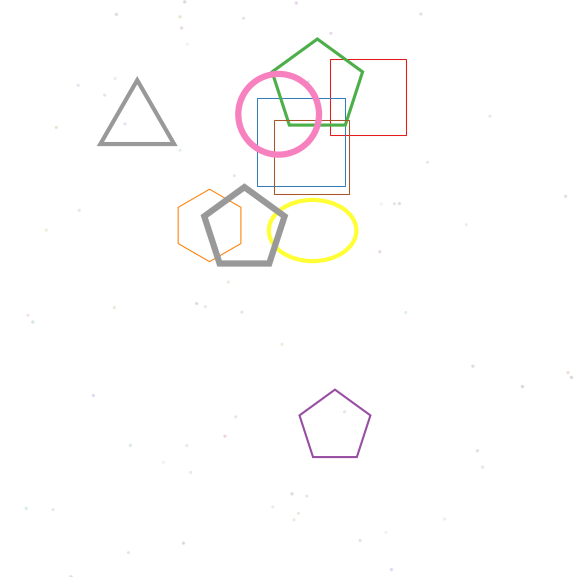[{"shape": "square", "thickness": 0.5, "radius": 0.33, "center": [0.638, 0.831]}, {"shape": "square", "thickness": 0.5, "radius": 0.38, "center": [0.522, 0.754]}, {"shape": "pentagon", "thickness": 1.5, "radius": 0.41, "center": [0.549, 0.849]}, {"shape": "pentagon", "thickness": 1, "radius": 0.32, "center": [0.58, 0.26]}, {"shape": "hexagon", "thickness": 0.5, "radius": 0.31, "center": [0.363, 0.609]}, {"shape": "oval", "thickness": 2, "radius": 0.38, "center": [0.541, 0.6]}, {"shape": "square", "thickness": 0.5, "radius": 0.32, "center": [0.54, 0.728]}, {"shape": "circle", "thickness": 3, "radius": 0.35, "center": [0.483, 0.801]}, {"shape": "pentagon", "thickness": 3, "radius": 0.37, "center": [0.423, 0.602]}, {"shape": "triangle", "thickness": 2, "radius": 0.37, "center": [0.238, 0.787]}]